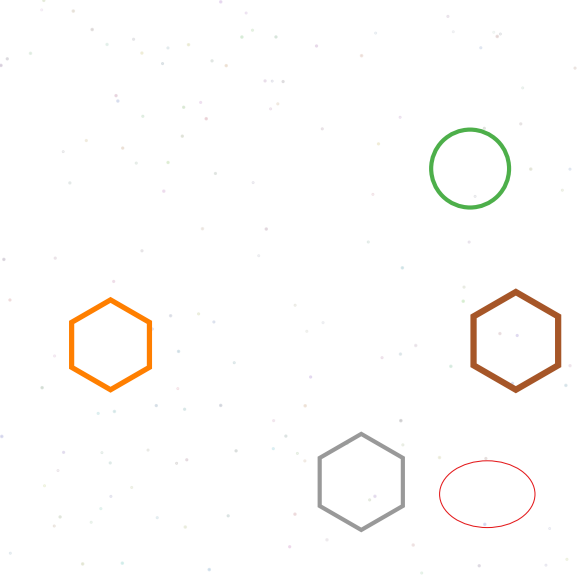[{"shape": "oval", "thickness": 0.5, "radius": 0.41, "center": [0.844, 0.143]}, {"shape": "circle", "thickness": 2, "radius": 0.34, "center": [0.814, 0.707]}, {"shape": "hexagon", "thickness": 2.5, "radius": 0.39, "center": [0.191, 0.402]}, {"shape": "hexagon", "thickness": 3, "radius": 0.42, "center": [0.893, 0.409]}, {"shape": "hexagon", "thickness": 2, "radius": 0.42, "center": [0.626, 0.165]}]